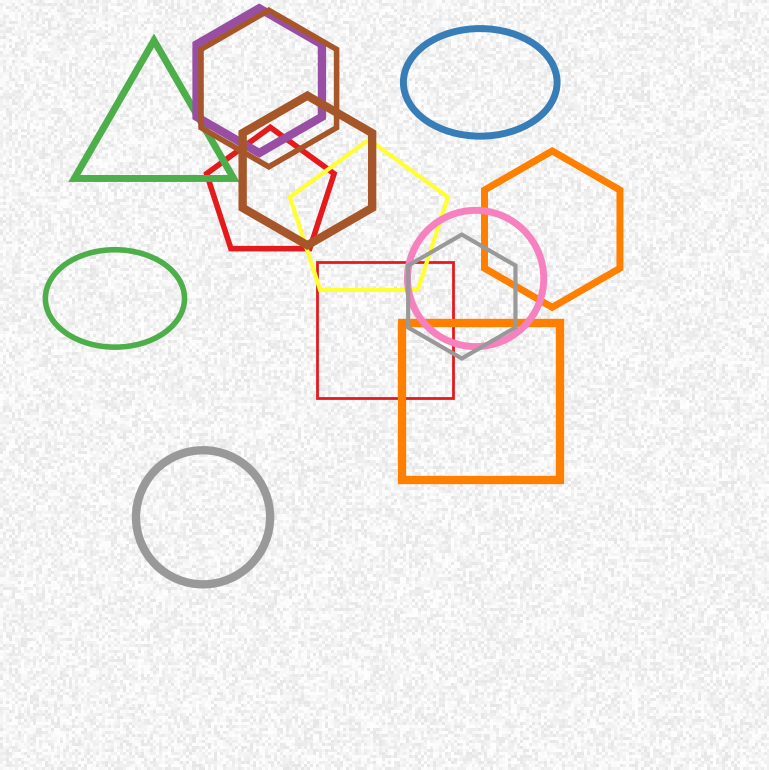[{"shape": "square", "thickness": 1, "radius": 0.44, "center": [0.5, 0.571]}, {"shape": "pentagon", "thickness": 2, "radius": 0.44, "center": [0.351, 0.748]}, {"shape": "oval", "thickness": 2.5, "radius": 0.5, "center": [0.624, 0.893]}, {"shape": "triangle", "thickness": 2.5, "radius": 0.6, "center": [0.2, 0.828]}, {"shape": "oval", "thickness": 2, "radius": 0.45, "center": [0.149, 0.612]}, {"shape": "hexagon", "thickness": 3, "radius": 0.47, "center": [0.337, 0.895]}, {"shape": "square", "thickness": 3, "radius": 0.51, "center": [0.625, 0.479]}, {"shape": "hexagon", "thickness": 2.5, "radius": 0.51, "center": [0.717, 0.702]}, {"shape": "pentagon", "thickness": 1.5, "radius": 0.54, "center": [0.479, 0.711]}, {"shape": "hexagon", "thickness": 2, "radius": 0.51, "center": [0.349, 0.885]}, {"shape": "hexagon", "thickness": 3, "radius": 0.49, "center": [0.399, 0.779]}, {"shape": "circle", "thickness": 2.5, "radius": 0.44, "center": [0.618, 0.638]}, {"shape": "circle", "thickness": 3, "radius": 0.44, "center": [0.264, 0.328]}, {"shape": "hexagon", "thickness": 1.5, "radius": 0.4, "center": [0.6, 0.615]}]